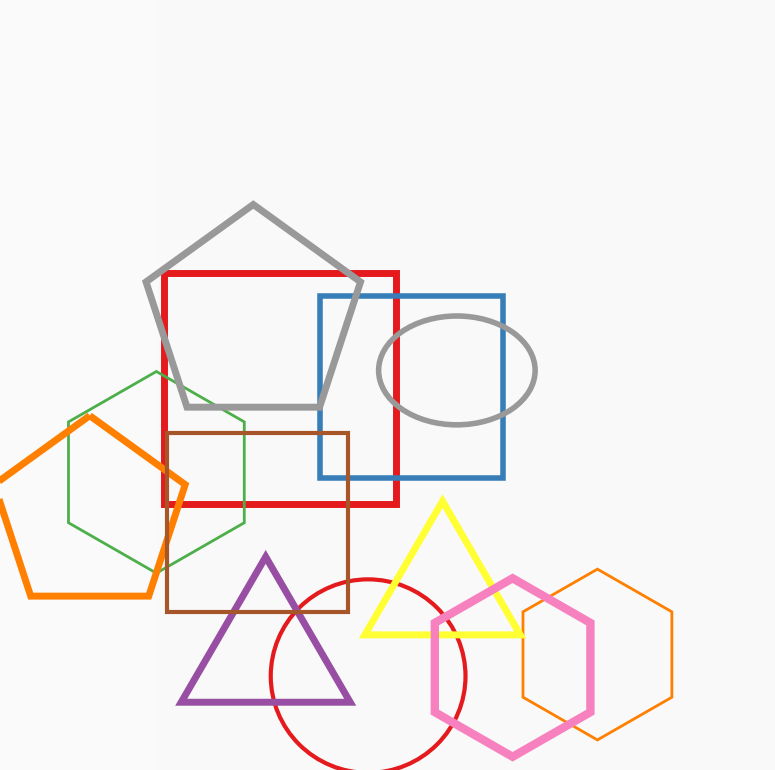[{"shape": "circle", "thickness": 1.5, "radius": 0.63, "center": [0.475, 0.122]}, {"shape": "square", "thickness": 2.5, "radius": 0.75, "center": [0.362, 0.495]}, {"shape": "square", "thickness": 2, "radius": 0.59, "center": [0.531, 0.497]}, {"shape": "hexagon", "thickness": 1, "radius": 0.65, "center": [0.202, 0.387]}, {"shape": "triangle", "thickness": 2.5, "radius": 0.63, "center": [0.343, 0.151]}, {"shape": "hexagon", "thickness": 1, "radius": 0.55, "center": [0.771, 0.15]}, {"shape": "pentagon", "thickness": 2.5, "radius": 0.65, "center": [0.116, 0.331]}, {"shape": "triangle", "thickness": 2.5, "radius": 0.58, "center": [0.571, 0.233]}, {"shape": "square", "thickness": 1.5, "radius": 0.58, "center": [0.332, 0.321]}, {"shape": "hexagon", "thickness": 3, "radius": 0.58, "center": [0.661, 0.133]}, {"shape": "oval", "thickness": 2, "radius": 0.5, "center": [0.59, 0.519]}, {"shape": "pentagon", "thickness": 2.5, "radius": 0.73, "center": [0.327, 0.589]}]